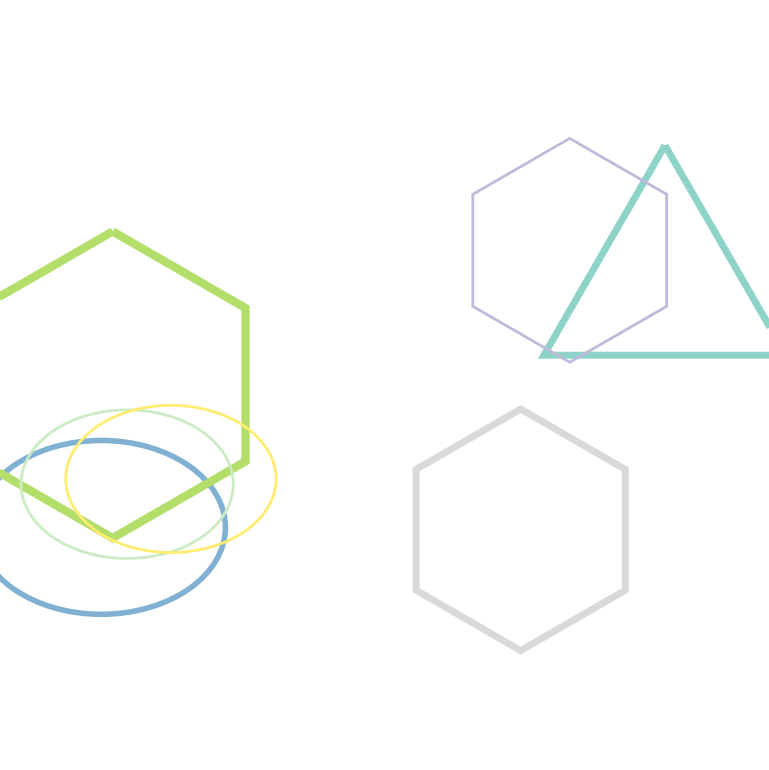[{"shape": "triangle", "thickness": 2.5, "radius": 0.91, "center": [0.864, 0.63]}, {"shape": "hexagon", "thickness": 1, "radius": 0.73, "center": [0.74, 0.675]}, {"shape": "oval", "thickness": 2, "radius": 0.81, "center": [0.131, 0.315]}, {"shape": "hexagon", "thickness": 3, "radius": 1.0, "center": [0.146, 0.5]}, {"shape": "hexagon", "thickness": 2.5, "radius": 0.78, "center": [0.676, 0.312]}, {"shape": "oval", "thickness": 1, "radius": 0.69, "center": [0.165, 0.371]}, {"shape": "oval", "thickness": 1, "radius": 0.68, "center": [0.222, 0.378]}]